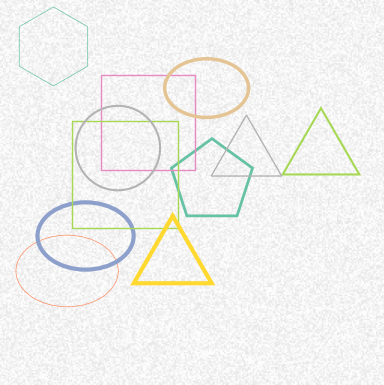[{"shape": "hexagon", "thickness": 0.5, "radius": 0.51, "center": [0.139, 0.879]}, {"shape": "pentagon", "thickness": 2, "radius": 0.55, "center": [0.551, 0.529]}, {"shape": "oval", "thickness": 0.5, "radius": 0.66, "center": [0.174, 0.296]}, {"shape": "oval", "thickness": 3, "radius": 0.62, "center": [0.222, 0.387]}, {"shape": "square", "thickness": 1, "radius": 0.61, "center": [0.385, 0.682]}, {"shape": "triangle", "thickness": 1.5, "radius": 0.57, "center": [0.834, 0.604]}, {"shape": "square", "thickness": 1, "radius": 0.69, "center": [0.325, 0.547]}, {"shape": "triangle", "thickness": 3, "radius": 0.58, "center": [0.449, 0.323]}, {"shape": "oval", "thickness": 2.5, "radius": 0.54, "center": [0.537, 0.771]}, {"shape": "circle", "thickness": 1.5, "radius": 0.55, "center": [0.306, 0.615]}, {"shape": "triangle", "thickness": 1, "radius": 0.53, "center": [0.64, 0.596]}]